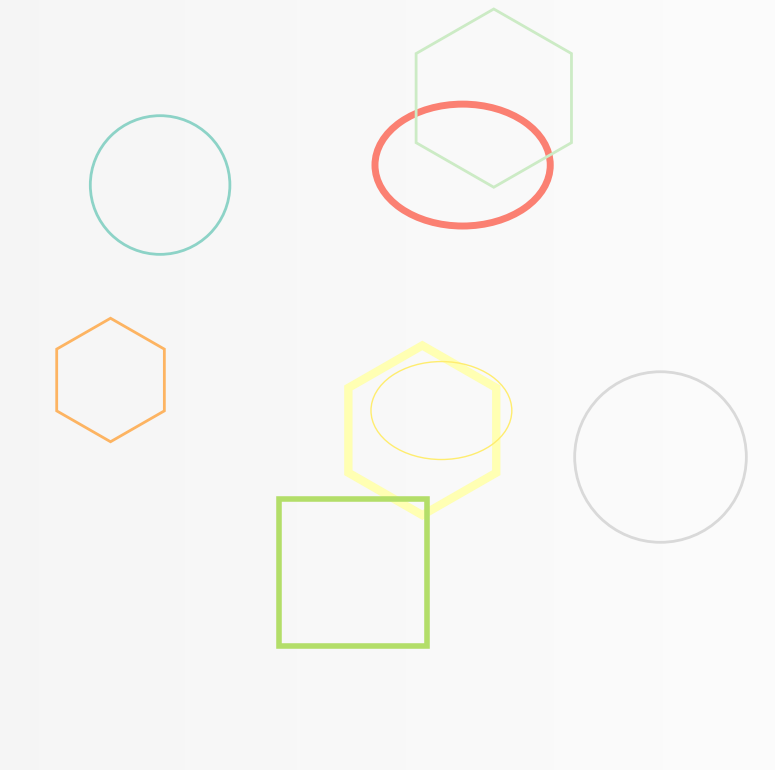[{"shape": "circle", "thickness": 1, "radius": 0.45, "center": [0.207, 0.76]}, {"shape": "hexagon", "thickness": 3, "radius": 0.55, "center": [0.545, 0.441]}, {"shape": "oval", "thickness": 2.5, "radius": 0.57, "center": [0.597, 0.786]}, {"shape": "hexagon", "thickness": 1, "radius": 0.4, "center": [0.143, 0.506]}, {"shape": "square", "thickness": 2, "radius": 0.48, "center": [0.456, 0.256]}, {"shape": "circle", "thickness": 1, "radius": 0.55, "center": [0.852, 0.406]}, {"shape": "hexagon", "thickness": 1, "radius": 0.58, "center": [0.637, 0.873]}, {"shape": "oval", "thickness": 0.5, "radius": 0.45, "center": [0.57, 0.467]}]